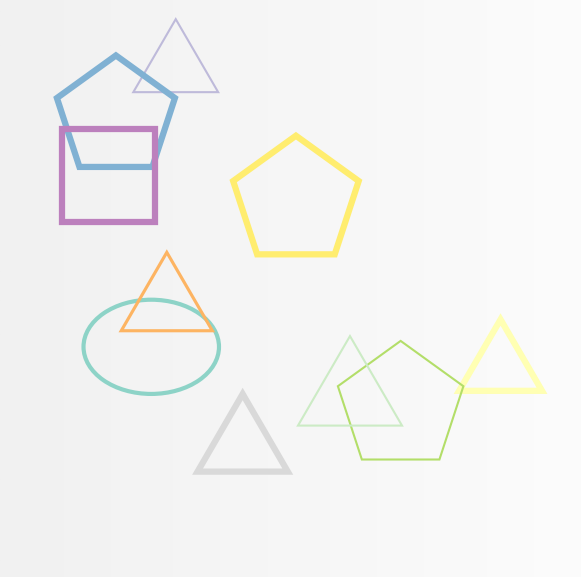[{"shape": "oval", "thickness": 2, "radius": 0.58, "center": [0.26, 0.399]}, {"shape": "triangle", "thickness": 3, "radius": 0.41, "center": [0.861, 0.364]}, {"shape": "triangle", "thickness": 1, "radius": 0.42, "center": [0.302, 0.882]}, {"shape": "pentagon", "thickness": 3, "radius": 0.53, "center": [0.199, 0.796]}, {"shape": "triangle", "thickness": 1.5, "radius": 0.45, "center": [0.287, 0.472]}, {"shape": "pentagon", "thickness": 1, "radius": 0.57, "center": [0.689, 0.295]}, {"shape": "triangle", "thickness": 3, "radius": 0.45, "center": [0.417, 0.227]}, {"shape": "square", "thickness": 3, "radius": 0.4, "center": [0.187, 0.694]}, {"shape": "triangle", "thickness": 1, "radius": 0.52, "center": [0.602, 0.314]}, {"shape": "pentagon", "thickness": 3, "radius": 0.57, "center": [0.509, 0.651]}]